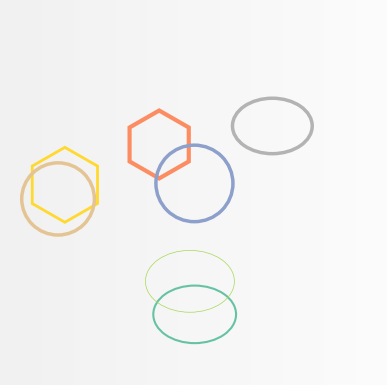[{"shape": "oval", "thickness": 1.5, "radius": 0.53, "center": [0.502, 0.183]}, {"shape": "hexagon", "thickness": 3, "radius": 0.44, "center": [0.411, 0.625]}, {"shape": "circle", "thickness": 2.5, "radius": 0.5, "center": [0.502, 0.524]}, {"shape": "oval", "thickness": 0.5, "radius": 0.57, "center": [0.49, 0.269]}, {"shape": "hexagon", "thickness": 2, "radius": 0.49, "center": [0.167, 0.52]}, {"shape": "circle", "thickness": 2.5, "radius": 0.47, "center": [0.15, 0.483]}, {"shape": "oval", "thickness": 2.5, "radius": 0.51, "center": [0.703, 0.673]}]